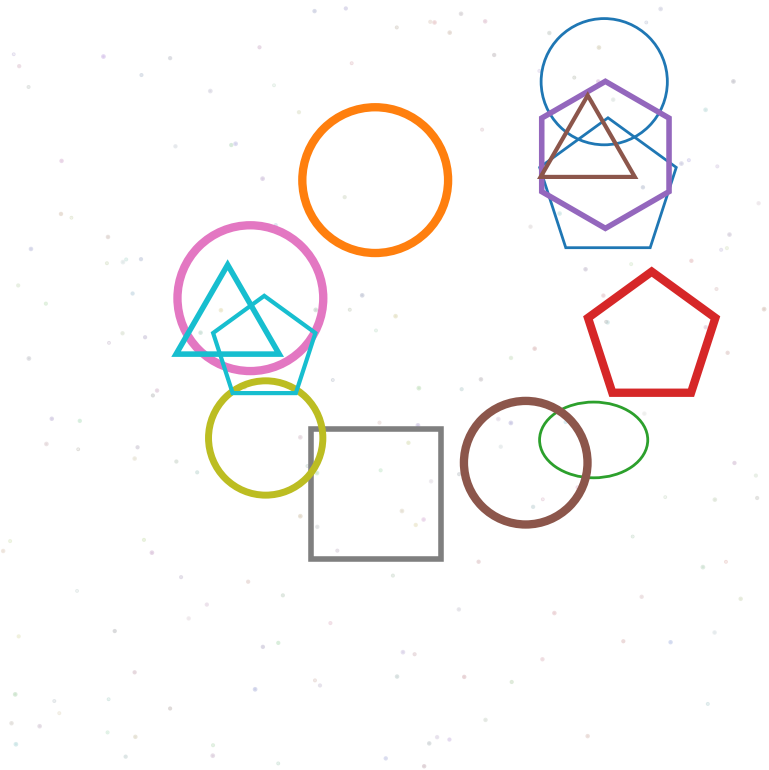[{"shape": "pentagon", "thickness": 1, "radius": 0.47, "center": [0.79, 0.754]}, {"shape": "circle", "thickness": 1, "radius": 0.41, "center": [0.785, 0.894]}, {"shape": "circle", "thickness": 3, "radius": 0.47, "center": [0.487, 0.766]}, {"shape": "oval", "thickness": 1, "radius": 0.35, "center": [0.771, 0.429]}, {"shape": "pentagon", "thickness": 3, "radius": 0.43, "center": [0.846, 0.56]}, {"shape": "hexagon", "thickness": 2, "radius": 0.48, "center": [0.786, 0.799]}, {"shape": "circle", "thickness": 3, "radius": 0.4, "center": [0.683, 0.399]}, {"shape": "triangle", "thickness": 1.5, "radius": 0.35, "center": [0.763, 0.806]}, {"shape": "circle", "thickness": 3, "radius": 0.47, "center": [0.325, 0.613]}, {"shape": "square", "thickness": 2, "radius": 0.42, "center": [0.488, 0.359]}, {"shape": "circle", "thickness": 2.5, "radius": 0.37, "center": [0.345, 0.431]}, {"shape": "triangle", "thickness": 2, "radius": 0.39, "center": [0.296, 0.579]}, {"shape": "pentagon", "thickness": 1.5, "radius": 0.35, "center": [0.343, 0.546]}]